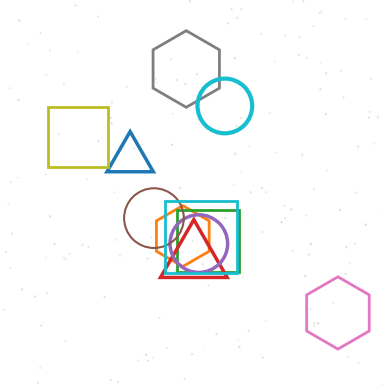[{"shape": "triangle", "thickness": 2.5, "radius": 0.35, "center": [0.338, 0.589]}, {"shape": "hexagon", "thickness": 2, "radius": 0.4, "center": [0.475, 0.387]}, {"shape": "square", "thickness": 2, "radius": 0.4, "center": [0.541, 0.374]}, {"shape": "triangle", "thickness": 2.5, "radius": 0.5, "center": [0.503, 0.329]}, {"shape": "circle", "thickness": 2.5, "radius": 0.37, "center": [0.516, 0.367]}, {"shape": "circle", "thickness": 1.5, "radius": 0.39, "center": [0.4, 0.433]}, {"shape": "hexagon", "thickness": 2, "radius": 0.47, "center": [0.878, 0.187]}, {"shape": "hexagon", "thickness": 2, "radius": 0.5, "center": [0.484, 0.821]}, {"shape": "square", "thickness": 2, "radius": 0.39, "center": [0.204, 0.644]}, {"shape": "circle", "thickness": 3, "radius": 0.36, "center": [0.584, 0.725]}, {"shape": "square", "thickness": 2, "radius": 0.47, "center": [0.522, 0.384]}]